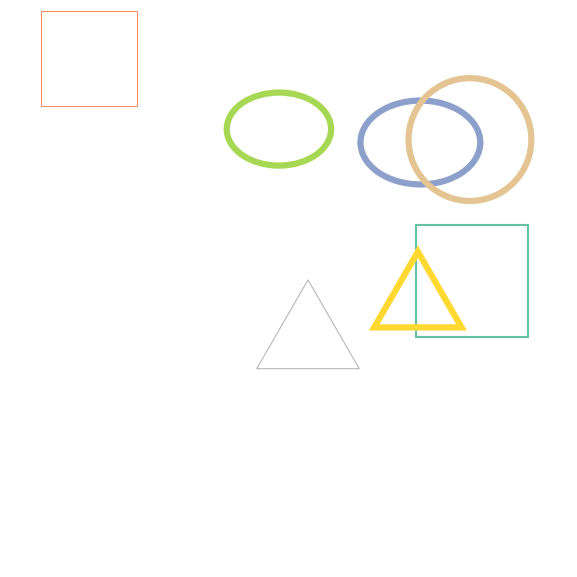[{"shape": "square", "thickness": 1, "radius": 0.48, "center": [0.817, 0.512]}, {"shape": "square", "thickness": 0.5, "radius": 0.41, "center": [0.154, 0.897]}, {"shape": "oval", "thickness": 3, "radius": 0.52, "center": [0.728, 0.752]}, {"shape": "oval", "thickness": 3, "radius": 0.45, "center": [0.483, 0.776]}, {"shape": "triangle", "thickness": 3, "radius": 0.44, "center": [0.724, 0.476]}, {"shape": "circle", "thickness": 3, "radius": 0.53, "center": [0.814, 0.757]}, {"shape": "triangle", "thickness": 0.5, "radius": 0.51, "center": [0.533, 0.412]}]